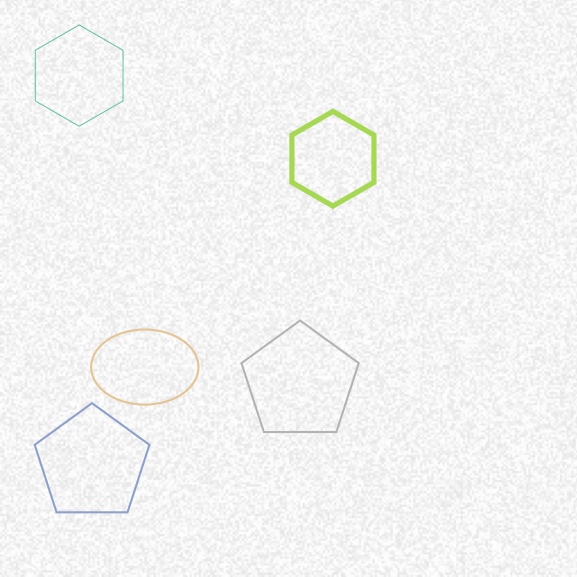[{"shape": "hexagon", "thickness": 0.5, "radius": 0.44, "center": [0.137, 0.868]}, {"shape": "pentagon", "thickness": 1, "radius": 0.52, "center": [0.159, 0.197]}, {"shape": "hexagon", "thickness": 2.5, "radius": 0.41, "center": [0.577, 0.724]}, {"shape": "oval", "thickness": 1, "radius": 0.46, "center": [0.251, 0.364]}, {"shape": "pentagon", "thickness": 1, "radius": 0.53, "center": [0.52, 0.337]}]